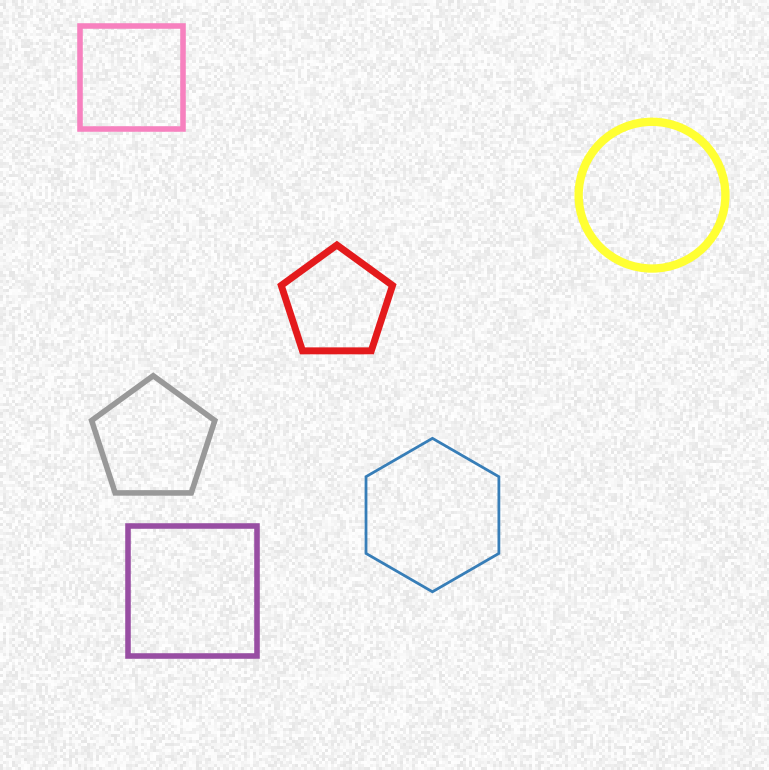[{"shape": "pentagon", "thickness": 2.5, "radius": 0.38, "center": [0.438, 0.606]}, {"shape": "hexagon", "thickness": 1, "radius": 0.5, "center": [0.562, 0.331]}, {"shape": "square", "thickness": 2, "radius": 0.42, "center": [0.25, 0.232]}, {"shape": "circle", "thickness": 3, "radius": 0.48, "center": [0.847, 0.747]}, {"shape": "square", "thickness": 2, "radius": 0.33, "center": [0.171, 0.9]}, {"shape": "pentagon", "thickness": 2, "radius": 0.42, "center": [0.199, 0.428]}]